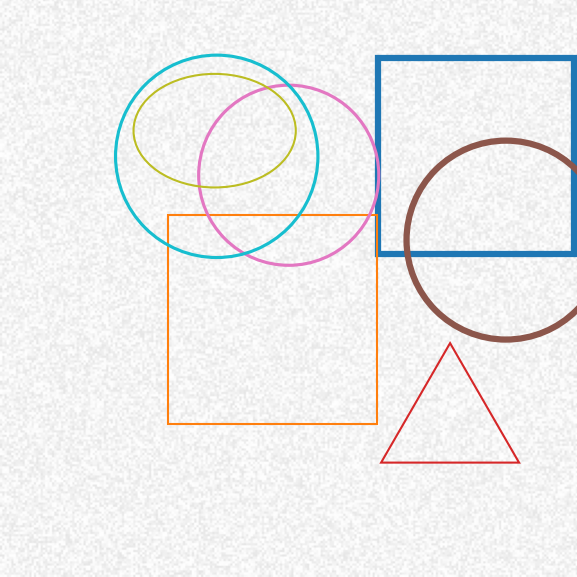[{"shape": "square", "thickness": 3, "radius": 0.85, "center": [0.824, 0.729]}, {"shape": "square", "thickness": 1, "radius": 0.9, "center": [0.472, 0.446]}, {"shape": "triangle", "thickness": 1, "radius": 0.69, "center": [0.779, 0.267]}, {"shape": "circle", "thickness": 3, "radius": 0.86, "center": [0.876, 0.583]}, {"shape": "circle", "thickness": 1.5, "radius": 0.78, "center": [0.5, 0.696]}, {"shape": "oval", "thickness": 1, "radius": 0.7, "center": [0.372, 0.773]}, {"shape": "circle", "thickness": 1.5, "radius": 0.88, "center": [0.375, 0.728]}]